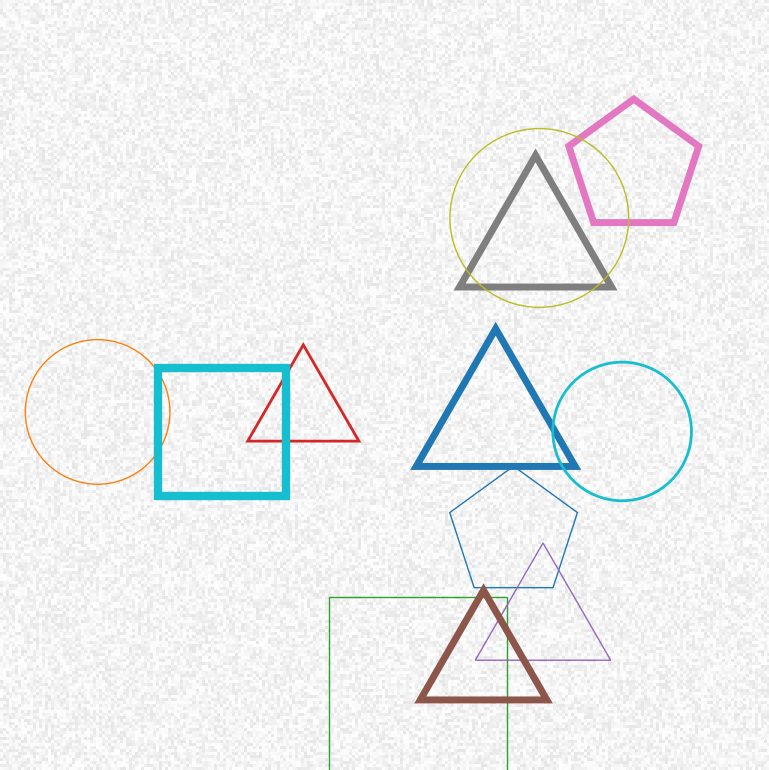[{"shape": "pentagon", "thickness": 0.5, "radius": 0.44, "center": [0.667, 0.307]}, {"shape": "triangle", "thickness": 2.5, "radius": 0.6, "center": [0.644, 0.454]}, {"shape": "circle", "thickness": 0.5, "radius": 0.47, "center": [0.127, 0.465]}, {"shape": "square", "thickness": 0.5, "radius": 0.58, "center": [0.543, 0.108]}, {"shape": "triangle", "thickness": 1, "radius": 0.42, "center": [0.394, 0.469]}, {"shape": "triangle", "thickness": 0.5, "radius": 0.51, "center": [0.705, 0.193]}, {"shape": "triangle", "thickness": 2.5, "radius": 0.47, "center": [0.628, 0.138]}, {"shape": "pentagon", "thickness": 2.5, "radius": 0.44, "center": [0.823, 0.783]}, {"shape": "triangle", "thickness": 2.5, "radius": 0.57, "center": [0.696, 0.684]}, {"shape": "circle", "thickness": 0.5, "radius": 0.58, "center": [0.7, 0.717]}, {"shape": "square", "thickness": 3, "radius": 0.42, "center": [0.288, 0.439]}, {"shape": "circle", "thickness": 1, "radius": 0.45, "center": [0.808, 0.44]}]